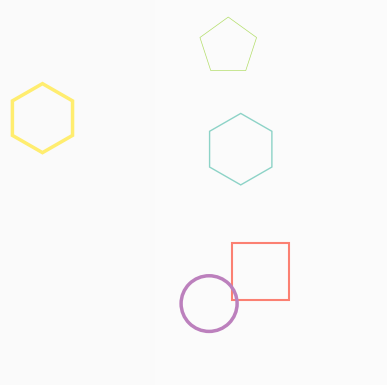[{"shape": "hexagon", "thickness": 1, "radius": 0.46, "center": [0.621, 0.613]}, {"shape": "square", "thickness": 1.5, "radius": 0.37, "center": [0.672, 0.295]}, {"shape": "pentagon", "thickness": 0.5, "radius": 0.38, "center": [0.589, 0.879]}, {"shape": "circle", "thickness": 2.5, "radius": 0.36, "center": [0.54, 0.211]}, {"shape": "hexagon", "thickness": 2.5, "radius": 0.45, "center": [0.11, 0.693]}]